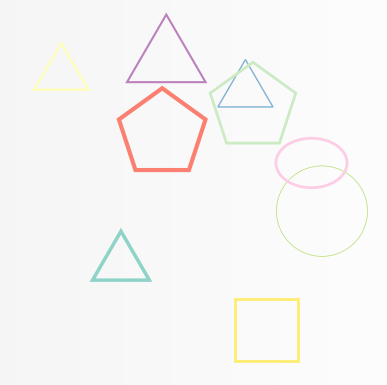[{"shape": "triangle", "thickness": 2.5, "radius": 0.42, "center": [0.312, 0.315]}, {"shape": "triangle", "thickness": 1.5, "radius": 0.4, "center": [0.158, 0.807]}, {"shape": "pentagon", "thickness": 3, "radius": 0.59, "center": [0.419, 0.653]}, {"shape": "triangle", "thickness": 1, "radius": 0.41, "center": [0.633, 0.763]}, {"shape": "circle", "thickness": 0.5, "radius": 0.59, "center": [0.831, 0.452]}, {"shape": "oval", "thickness": 2, "radius": 0.46, "center": [0.804, 0.577]}, {"shape": "triangle", "thickness": 1.5, "radius": 0.59, "center": [0.429, 0.845]}, {"shape": "pentagon", "thickness": 2, "radius": 0.58, "center": [0.653, 0.722]}, {"shape": "square", "thickness": 2, "radius": 0.4, "center": [0.688, 0.142]}]